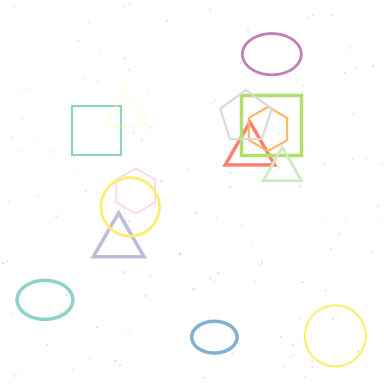[{"shape": "oval", "thickness": 2.5, "radius": 0.36, "center": [0.117, 0.221]}, {"shape": "square", "thickness": 1.5, "radius": 0.32, "center": [0.25, 0.661]}, {"shape": "triangle", "thickness": 0.5, "radius": 0.32, "center": [0.327, 0.704]}, {"shape": "triangle", "thickness": 2.5, "radius": 0.38, "center": [0.308, 0.371]}, {"shape": "triangle", "thickness": 2.5, "radius": 0.37, "center": [0.649, 0.609]}, {"shape": "oval", "thickness": 2.5, "radius": 0.29, "center": [0.557, 0.124]}, {"shape": "hexagon", "thickness": 1.5, "radius": 0.29, "center": [0.696, 0.665]}, {"shape": "square", "thickness": 2.5, "radius": 0.39, "center": [0.704, 0.676]}, {"shape": "hexagon", "thickness": 1, "radius": 0.29, "center": [0.353, 0.504]}, {"shape": "pentagon", "thickness": 1.5, "radius": 0.35, "center": [0.639, 0.696]}, {"shape": "oval", "thickness": 2, "radius": 0.38, "center": [0.706, 0.859]}, {"shape": "triangle", "thickness": 2, "radius": 0.29, "center": [0.733, 0.559]}, {"shape": "circle", "thickness": 2, "radius": 0.38, "center": [0.338, 0.463]}, {"shape": "circle", "thickness": 1.5, "radius": 0.4, "center": [0.871, 0.128]}]